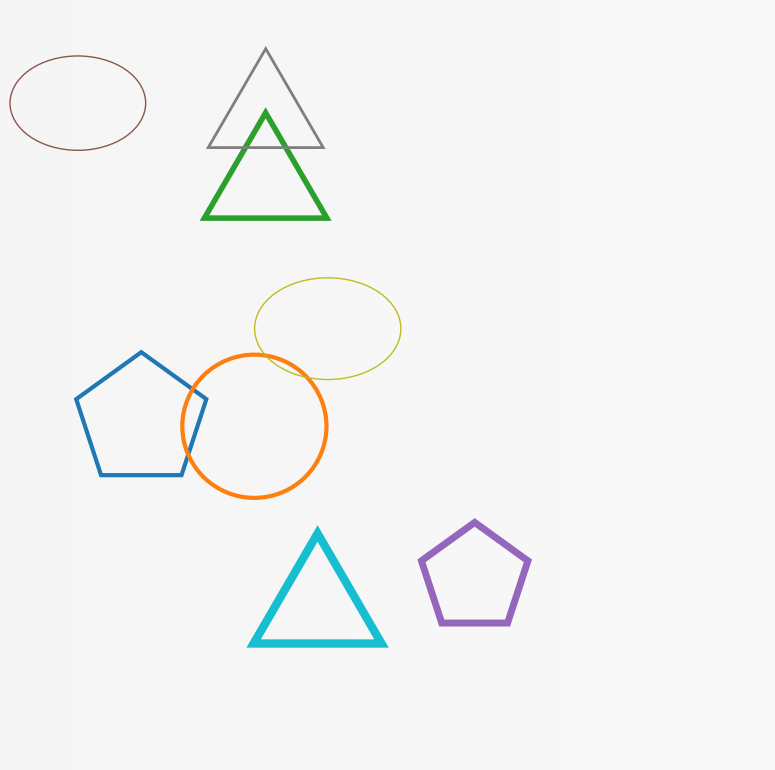[{"shape": "pentagon", "thickness": 1.5, "radius": 0.44, "center": [0.182, 0.454]}, {"shape": "circle", "thickness": 1.5, "radius": 0.47, "center": [0.328, 0.446]}, {"shape": "triangle", "thickness": 2, "radius": 0.46, "center": [0.343, 0.762]}, {"shape": "pentagon", "thickness": 2.5, "radius": 0.36, "center": [0.612, 0.249]}, {"shape": "oval", "thickness": 0.5, "radius": 0.44, "center": [0.1, 0.866]}, {"shape": "triangle", "thickness": 1, "radius": 0.43, "center": [0.343, 0.851]}, {"shape": "oval", "thickness": 0.5, "radius": 0.47, "center": [0.423, 0.573]}, {"shape": "triangle", "thickness": 3, "radius": 0.48, "center": [0.41, 0.212]}]